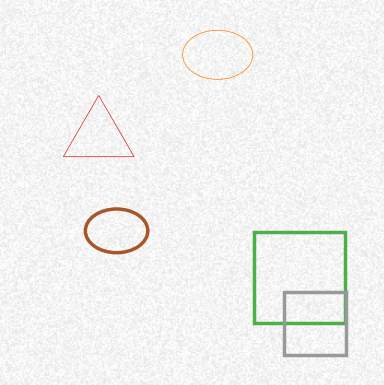[{"shape": "triangle", "thickness": 0.5, "radius": 0.53, "center": [0.256, 0.646]}, {"shape": "square", "thickness": 2.5, "radius": 0.59, "center": [0.777, 0.278]}, {"shape": "oval", "thickness": 0.5, "radius": 0.46, "center": [0.565, 0.858]}, {"shape": "oval", "thickness": 2.5, "radius": 0.41, "center": [0.303, 0.4]}, {"shape": "square", "thickness": 2.5, "radius": 0.41, "center": [0.818, 0.159]}]